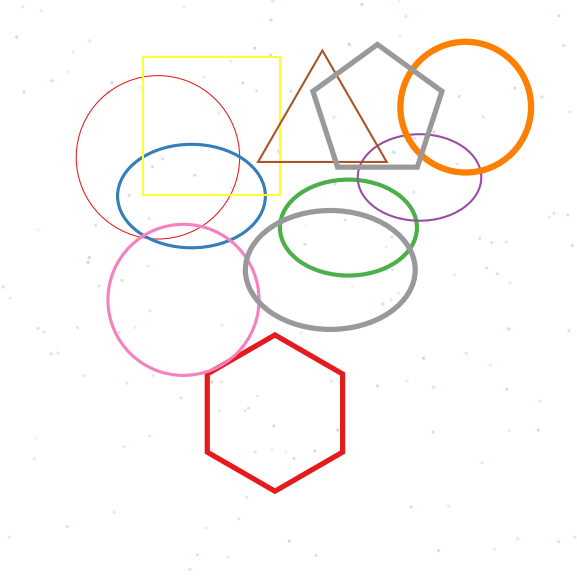[{"shape": "hexagon", "thickness": 2.5, "radius": 0.68, "center": [0.476, 0.284]}, {"shape": "circle", "thickness": 0.5, "radius": 0.71, "center": [0.273, 0.727]}, {"shape": "oval", "thickness": 1.5, "radius": 0.64, "center": [0.332, 0.66]}, {"shape": "oval", "thickness": 2, "radius": 0.59, "center": [0.603, 0.605]}, {"shape": "oval", "thickness": 1, "radius": 0.53, "center": [0.726, 0.692]}, {"shape": "circle", "thickness": 3, "radius": 0.57, "center": [0.806, 0.814]}, {"shape": "square", "thickness": 1, "radius": 0.6, "center": [0.366, 0.781]}, {"shape": "triangle", "thickness": 1, "radius": 0.64, "center": [0.558, 0.783]}, {"shape": "circle", "thickness": 1.5, "radius": 0.65, "center": [0.318, 0.48]}, {"shape": "oval", "thickness": 2.5, "radius": 0.74, "center": [0.572, 0.532]}, {"shape": "pentagon", "thickness": 2.5, "radius": 0.59, "center": [0.654, 0.805]}]